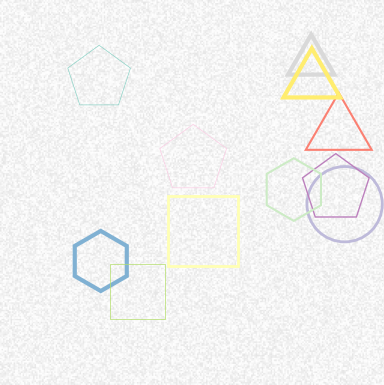[{"shape": "pentagon", "thickness": 0.5, "radius": 0.43, "center": [0.257, 0.797]}, {"shape": "square", "thickness": 2, "radius": 0.45, "center": [0.527, 0.4]}, {"shape": "circle", "thickness": 2, "radius": 0.49, "center": [0.895, 0.47]}, {"shape": "triangle", "thickness": 1.5, "radius": 0.49, "center": [0.88, 0.66]}, {"shape": "hexagon", "thickness": 3, "radius": 0.39, "center": [0.262, 0.322]}, {"shape": "square", "thickness": 0.5, "radius": 0.35, "center": [0.357, 0.243]}, {"shape": "pentagon", "thickness": 0.5, "radius": 0.46, "center": [0.502, 0.586]}, {"shape": "triangle", "thickness": 3, "radius": 0.35, "center": [0.808, 0.841]}, {"shape": "pentagon", "thickness": 1, "radius": 0.45, "center": [0.872, 0.51]}, {"shape": "hexagon", "thickness": 1.5, "radius": 0.41, "center": [0.763, 0.508]}, {"shape": "triangle", "thickness": 3, "radius": 0.43, "center": [0.81, 0.789]}]